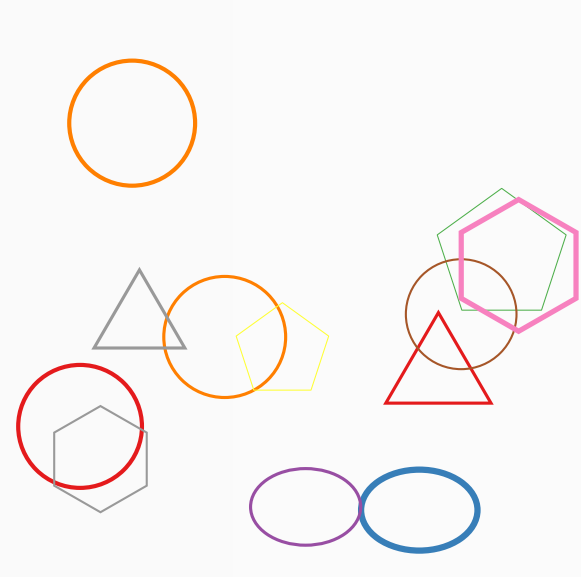[{"shape": "circle", "thickness": 2, "radius": 0.53, "center": [0.138, 0.261]}, {"shape": "triangle", "thickness": 1.5, "radius": 0.52, "center": [0.754, 0.353]}, {"shape": "oval", "thickness": 3, "radius": 0.5, "center": [0.721, 0.116]}, {"shape": "pentagon", "thickness": 0.5, "radius": 0.58, "center": [0.863, 0.556]}, {"shape": "oval", "thickness": 1.5, "radius": 0.47, "center": [0.526, 0.121]}, {"shape": "circle", "thickness": 1.5, "radius": 0.52, "center": [0.387, 0.416]}, {"shape": "circle", "thickness": 2, "radius": 0.54, "center": [0.227, 0.786]}, {"shape": "pentagon", "thickness": 0.5, "radius": 0.42, "center": [0.486, 0.391]}, {"shape": "circle", "thickness": 1, "radius": 0.48, "center": [0.793, 0.455]}, {"shape": "hexagon", "thickness": 2.5, "radius": 0.57, "center": [0.892, 0.54]}, {"shape": "hexagon", "thickness": 1, "radius": 0.46, "center": [0.173, 0.204]}, {"shape": "triangle", "thickness": 1.5, "radius": 0.45, "center": [0.24, 0.442]}]